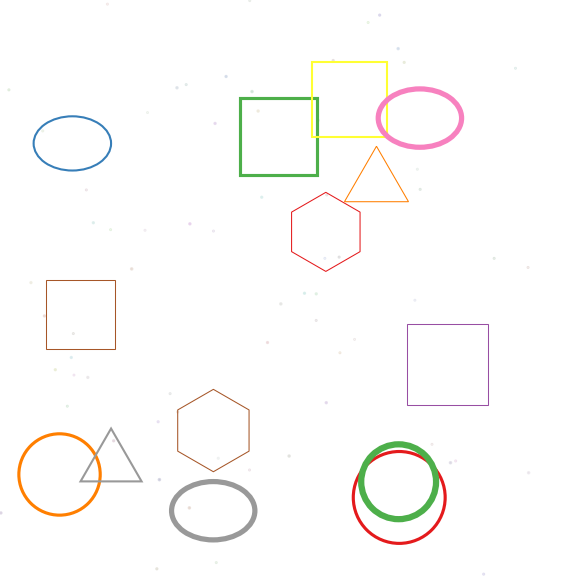[{"shape": "circle", "thickness": 1.5, "radius": 0.4, "center": [0.691, 0.138]}, {"shape": "hexagon", "thickness": 0.5, "radius": 0.34, "center": [0.564, 0.598]}, {"shape": "oval", "thickness": 1, "radius": 0.34, "center": [0.125, 0.751]}, {"shape": "square", "thickness": 1.5, "radius": 0.33, "center": [0.482, 0.763]}, {"shape": "circle", "thickness": 3, "radius": 0.32, "center": [0.69, 0.165]}, {"shape": "square", "thickness": 0.5, "radius": 0.35, "center": [0.775, 0.368]}, {"shape": "circle", "thickness": 1.5, "radius": 0.35, "center": [0.103, 0.178]}, {"shape": "triangle", "thickness": 0.5, "radius": 0.32, "center": [0.652, 0.682]}, {"shape": "square", "thickness": 1, "radius": 0.32, "center": [0.605, 0.826]}, {"shape": "square", "thickness": 0.5, "radius": 0.3, "center": [0.139, 0.455]}, {"shape": "hexagon", "thickness": 0.5, "radius": 0.36, "center": [0.369, 0.254]}, {"shape": "oval", "thickness": 2.5, "radius": 0.36, "center": [0.727, 0.795]}, {"shape": "oval", "thickness": 2.5, "radius": 0.36, "center": [0.369, 0.115]}, {"shape": "triangle", "thickness": 1, "radius": 0.31, "center": [0.192, 0.196]}]